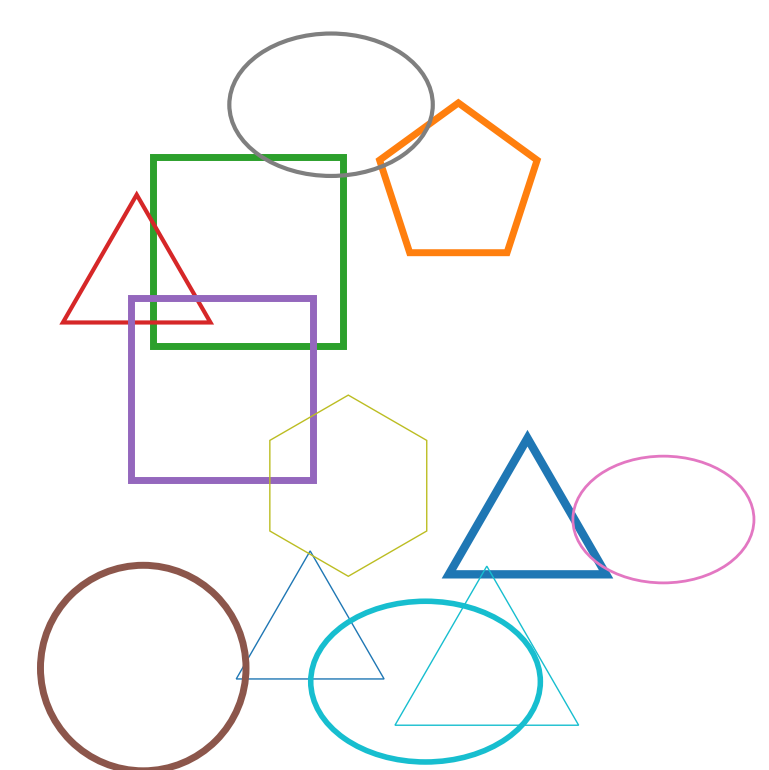[{"shape": "triangle", "thickness": 3, "radius": 0.59, "center": [0.685, 0.313]}, {"shape": "triangle", "thickness": 0.5, "radius": 0.55, "center": [0.403, 0.174]}, {"shape": "pentagon", "thickness": 2.5, "radius": 0.54, "center": [0.595, 0.759]}, {"shape": "square", "thickness": 2.5, "radius": 0.62, "center": [0.322, 0.674]}, {"shape": "triangle", "thickness": 1.5, "radius": 0.55, "center": [0.178, 0.637]}, {"shape": "square", "thickness": 2.5, "radius": 0.59, "center": [0.288, 0.495]}, {"shape": "circle", "thickness": 2.5, "radius": 0.67, "center": [0.186, 0.132]}, {"shape": "oval", "thickness": 1, "radius": 0.59, "center": [0.862, 0.325]}, {"shape": "oval", "thickness": 1.5, "radius": 0.66, "center": [0.43, 0.864]}, {"shape": "hexagon", "thickness": 0.5, "radius": 0.59, "center": [0.452, 0.369]}, {"shape": "triangle", "thickness": 0.5, "radius": 0.69, "center": [0.632, 0.127]}, {"shape": "oval", "thickness": 2, "radius": 0.75, "center": [0.553, 0.115]}]